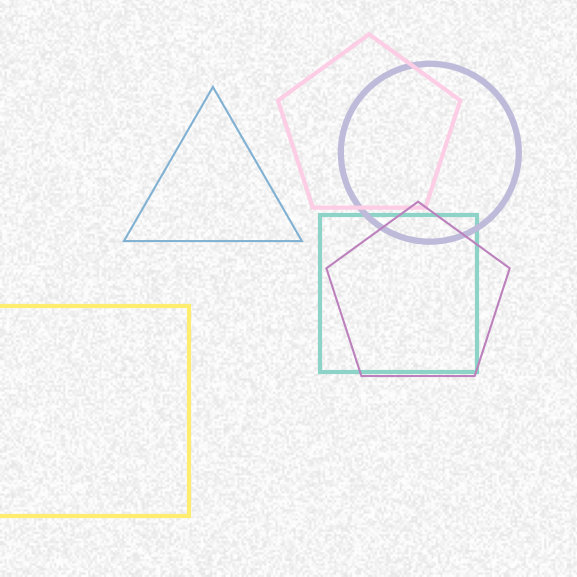[{"shape": "square", "thickness": 2, "radius": 0.68, "center": [0.69, 0.49]}, {"shape": "circle", "thickness": 3, "radius": 0.77, "center": [0.744, 0.735]}, {"shape": "triangle", "thickness": 1, "radius": 0.89, "center": [0.369, 0.671]}, {"shape": "pentagon", "thickness": 2, "radius": 0.83, "center": [0.639, 0.774]}, {"shape": "pentagon", "thickness": 1, "radius": 0.83, "center": [0.724, 0.483]}, {"shape": "square", "thickness": 2, "radius": 0.91, "center": [0.145, 0.287]}]